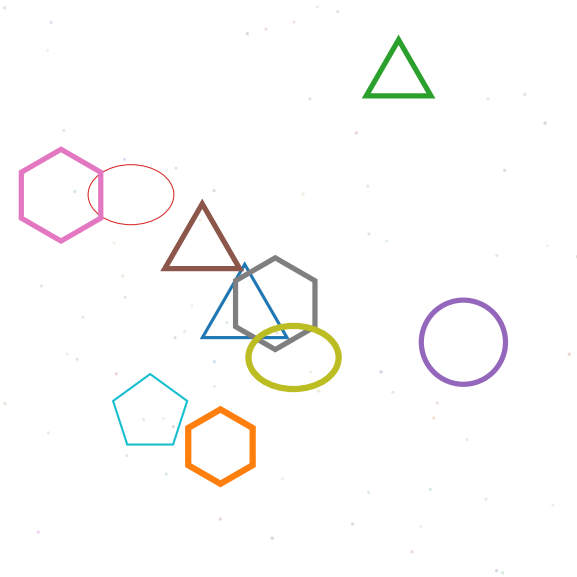[{"shape": "triangle", "thickness": 1.5, "radius": 0.42, "center": [0.424, 0.457]}, {"shape": "hexagon", "thickness": 3, "radius": 0.32, "center": [0.382, 0.226]}, {"shape": "triangle", "thickness": 2.5, "radius": 0.32, "center": [0.69, 0.865]}, {"shape": "oval", "thickness": 0.5, "radius": 0.37, "center": [0.227, 0.662]}, {"shape": "circle", "thickness": 2.5, "radius": 0.36, "center": [0.802, 0.407]}, {"shape": "triangle", "thickness": 2.5, "radius": 0.37, "center": [0.35, 0.571]}, {"shape": "hexagon", "thickness": 2.5, "radius": 0.4, "center": [0.106, 0.661]}, {"shape": "hexagon", "thickness": 2.5, "radius": 0.4, "center": [0.477, 0.473]}, {"shape": "oval", "thickness": 3, "radius": 0.39, "center": [0.508, 0.38]}, {"shape": "pentagon", "thickness": 1, "radius": 0.34, "center": [0.26, 0.284]}]